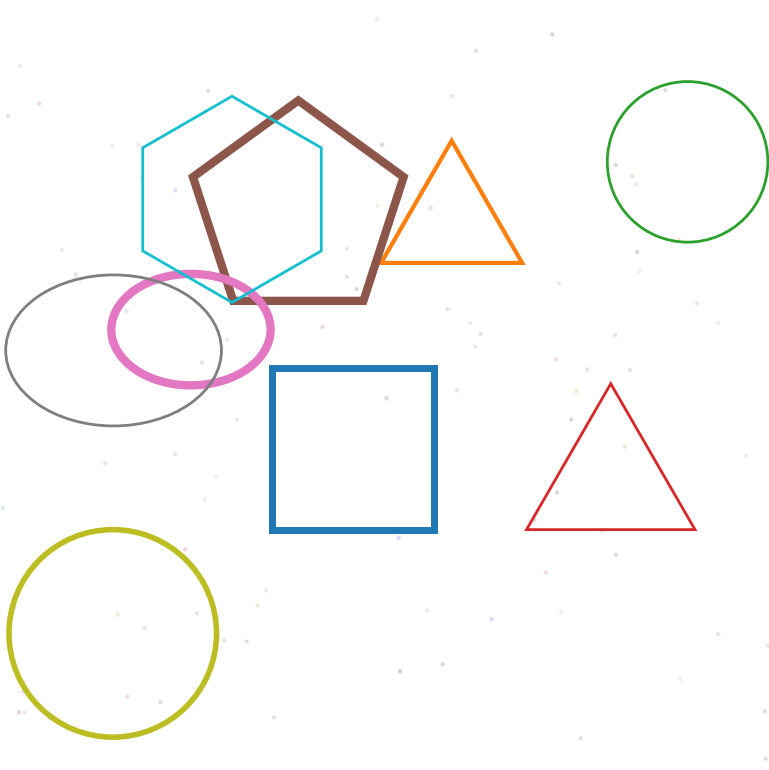[{"shape": "square", "thickness": 2.5, "radius": 0.53, "center": [0.458, 0.417]}, {"shape": "triangle", "thickness": 1.5, "radius": 0.53, "center": [0.587, 0.711]}, {"shape": "circle", "thickness": 1, "radius": 0.52, "center": [0.893, 0.79]}, {"shape": "triangle", "thickness": 1, "radius": 0.63, "center": [0.793, 0.375]}, {"shape": "pentagon", "thickness": 3, "radius": 0.72, "center": [0.387, 0.726]}, {"shape": "oval", "thickness": 3, "radius": 0.52, "center": [0.248, 0.572]}, {"shape": "oval", "thickness": 1, "radius": 0.7, "center": [0.147, 0.545]}, {"shape": "circle", "thickness": 2, "radius": 0.67, "center": [0.146, 0.177]}, {"shape": "hexagon", "thickness": 1, "radius": 0.67, "center": [0.301, 0.741]}]